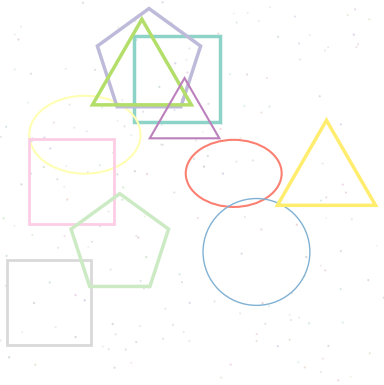[{"shape": "square", "thickness": 2.5, "radius": 0.56, "center": [0.46, 0.795]}, {"shape": "oval", "thickness": 1.5, "radius": 0.72, "center": [0.221, 0.65]}, {"shape": "pentagon", "thickness": 2.5, "radius": 0.7, "center": [0.387, 0.837]}, {"shape": "oval", "thickness": 1.5, "radius": 0.62, "center": [0.607, 0.55]}, {"shape": "circle", "thickness": 1, "radius": 0.69, "center": [0.666, 0.346]}, {"shape": "triangle", "thickness": 2.5, "radius": 0.74, "center": [0.369, 0.802]}, {"shape": "square", "thickness": 2, "radius": 0.55, "center": [0.186, 0.528]}, {"shape": "square", "thickness": 2, "radius": 0.55, "center": [0.127, 0.214]}, {"shape": "triangle", "thickness": 1.5, "radius": 0.52, "center": [0.479, 0.693]}, {"shape": "pentagon", "thickness": 2.5, "radius": 0.67, "center": [0.311, 0.364]}, {"shape": "triangle", "thickness": 2.5, "radius": 0.74, "center": [0.848, 0.54]}]